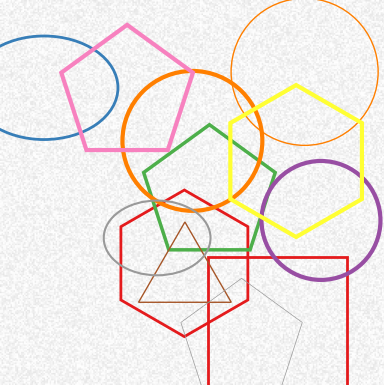[{"shape": "square", "thickness": 2, "radius": 0.9, "center": [0.721, 0.153]}, {"shape": "hexagon", "thickness": 2, "radius": 0.95, "center": [0.479, 0.316]}, {"shape": "oval", "thickness": 2, "radius": 0.96, "center": [0.114, 0.772]}, {"shape": "pentagon", "thickness": 2.5, "radius": 0.9, "center": [0.544, 0.496]}, {"shape": "circle", "thickness": 3, "radius": 0.77, "center": [0.834, 0.427]}, {"shape": "circle", "thickness": 3, "radius": 0.91, "center": [0.5, 0.634]}, {"shape": "circle", "thickness": 1, "radius": 0.95, "center": [0.791, 0.813]}, {"shape": "hexagon", "thickness": 3, "radius": 0.99, "center": [0.769, 0.582]}, {"shape": "triangle", "thickness": 1, "radius": 0.7, "center": [0.48, 0.284]}, {"shape": "pentagon", "thickness": 3, "radius": 0.9, "center": [0.33, 0.756]}, {"shape": "pentagon", "thickness": 0.5, "radius": 0.83, "center": [0.627, 0.111]}, {"shape": "oval", "thickness": 1.5, "radius": 0.69, "center": [0.408, 0.382]}]